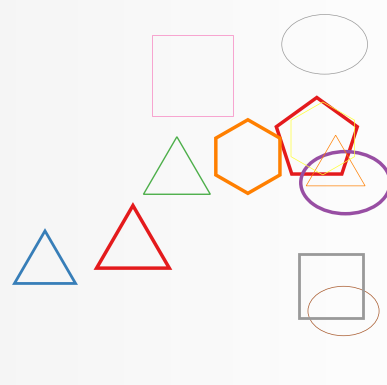[{"shape": "pentagon", "thickness": 2.5, "radius": 0.55, "center": [0.818, 0.637]}, {"shape": "triangle", "thickness": 2.5, "radius": 0.54, "center": [0.343, 0.358]}, {"shape": "triangle", "thickness": 2, "radius": 0.46, "center": [0.116, 0.309]}, {"shape": "triangle", "thickness": 1, "radius": 0.5, "center": [0.456, 0.545]}, {"shape": "oval", "thickness": 2.5, "radius": 0.58, "center": [0.891, 0.526]}, {"shape": "triangle", "thickness": 0.5, "radius": 0.44, "center": [0.866, 0.561]}, {"shape": "hexagon", "thickness": 2.5, "radius": 0.48, "center": [0.64, 0.593]}, {"shape": "hexagon", "thickness": 0.5, "radius": 0.47, "center": [0.833, 0.64]}, {"shape": "oval", "thickness": 0.5, "radius": 0.46, "center": [0.887, 0.192]}, {"shape": "square", "thickness": 0.5, "radius": 0.53, "center": [0.497, 0.803]}, {"shape": "oval", "thickness": 0.5, "radius": 0.55, "center": [0.838, 0.885]}, {"shape": "square", "thickness": 2, "radius": 0.41, "center": [0.853, 0.258]}]